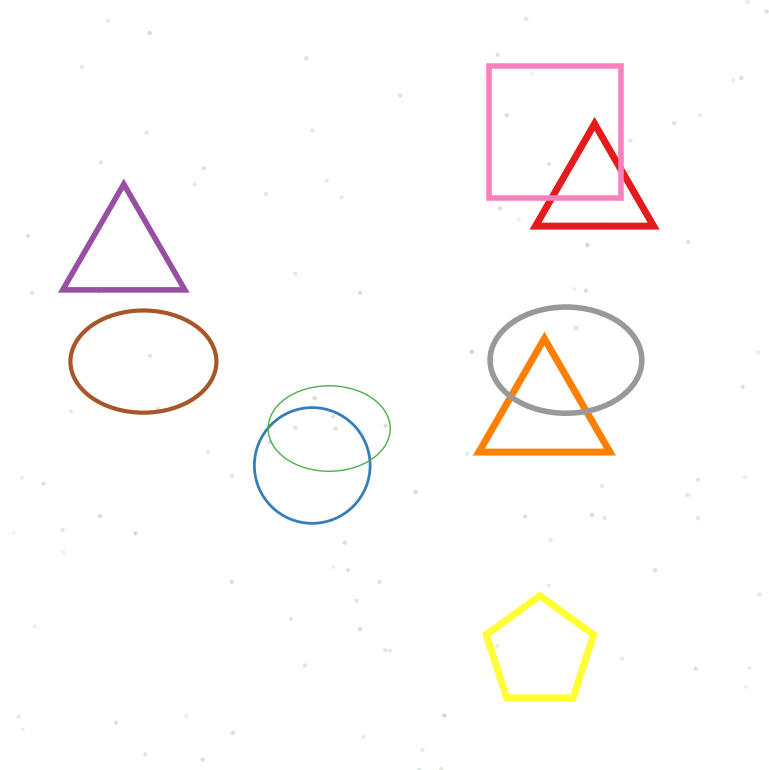[{"shape": "triangle", "thickness": 2.5, "radius": 0.44, "center": [0.772, 0.751]}, {"shape": "circle", "thickness": 1, "radius": 0.38, "center": [0.405, 0.396]}, {"shape": "oval", "thickness": 0.5, "radius": 0.4, "center": [0.428, 0.443]}, {"shape": "triangle", "thickness": 2, "radius": 0.46, "center": [0.161, 0.669]}, {"shape": "triangle", "thickness": 2.5, "radius": 0.49, "center": [0.707, 0.462]}, {"shape": "pentagon", "thickness": 2.5, "radius": 0.37, "center": [0.701, 0.153]}, {"shape": "oval", "thickness": 1.5, "radius": 0.47, "center": [0.186, 0.53]}, {"shape": "square", "thickness": 2, "radius": 0.43, "center": [0.721, 0.828]}, {"shape": "oval", "thickness": 2, "radius": 0.49, "center": [0.735, 0.532]}]